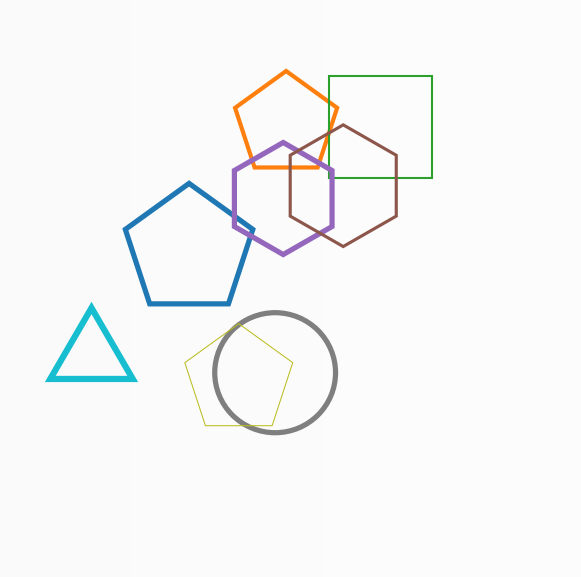[{"shape": "pentagon", "thickness": 2.5, "radius": 0.58, "center": [0.325, 0.566]}, {"shape": "pentagon", "thickness": 2, "radius": 0.46, "center": [0.492, 0.784]}, {"shape": "square", "thickness": 1, "radius": 0.44, "center": [0.655, 0.78]}, {"shape": "hexagon", "thickness": 2.5, "radius": 0.48, "center": [0.487, 0.655]}, {"shape": "hexagon", "thickness": 1.5, "radius": 0.53, "center": [0.59, 0.678]}, {"shape": "circle", "thickness": 2.5, "radius": 0.52, "center": [0.473, 0.354]}, {"shape": "pentagon", "thickness": 0.5, "radius": 0.49, "center": [0.411, 0.341]}, {"shape": "triangle", "thickness": 3, "radius": 0.41, "center": [0.157, 0.384]}]